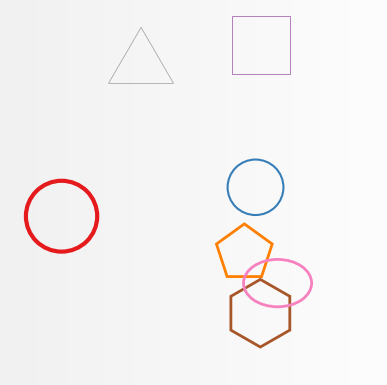[{"shape": "circle", "thickness": 3, "radius": 0.46, "center": [0.159, 0.438]}, {"shape": "circle", "thickness": 1.5, "radius": 0.36, "center": [0.659, 0.514]}, {"shape": "square", "thickness": 0.5, "radius": 0.37, "center": [0.674, 0.883]}, {"shape": "pentagon", "thickness": 2, "radius": 0.38, "center": [0.631, 0.343]}, {"shape": "hexagon", "thickness": 2, "radius": 0.44, "center": [0.672, 0.186]}, {"shape": "oval", "thickness": 2, "radius": 0.44, "center": [0.716, 0.265]}, {"shape": "triangle", "thickness": 0.5, "radius": 0.48, "center": [0.364, 0.832]}]